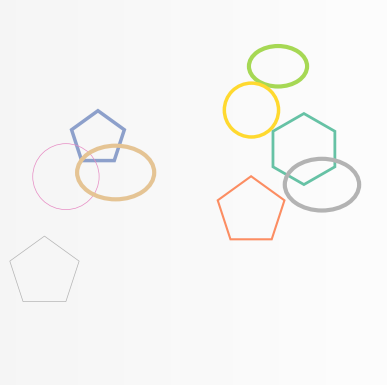[{"shape": "hexagon", "thickness": 2, "radius": 0.46, "center": [0.784, 0.613]}, {"shape": "pentagon", "thickness": 1.5, "radius": 0.45, "center": [0.648, 0.452]}, {"shape": "pentagon", "thickness": 2.5, "radius": 0.36, "center": [0.253, 0.641]}, {"shape": "circle", "thickness": 0.5, "radius": 0.43, "center": [0.17, 0.541]}, {"shape": "oval", "thickness": 3, "radius": 0.38, "center": [0.717, 0.828]}, {"shape": "circle", "thickness": 2.5, "radius": 0.35, "center": [0.649, 0.714]}, {"shape": "oval", "thickness": 3, "radius": 0.5, "center": [0.298, 0.552]}, {"shape": "oval", "thickness": 3, "radius": 0.48, "center": [0.831, 0.52]}, {"shape": "pentagon", "thickness": 0.5, "radius": 0.47, "center": [0.115, 0.293]}]